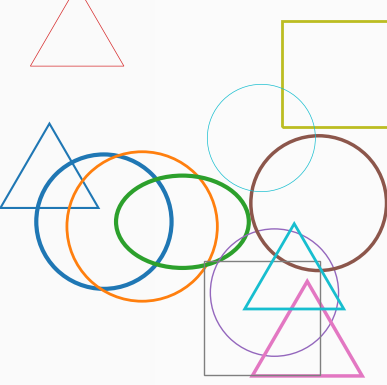[{"shape": "circle", "thickness": 3, "radius": 0.87, "center": [0.268, 0.424]}, {"shape": "triangle", "thickness": 1.5, "radius": 0.73, "center": [0.128, 0.533]}, {"shape": "circle", "thickness": 2, "radius": 0.97, "center": [0.367, 0.412]}, {"shape": "oval", "thickness": 3, "radius": 0.86, "center": [0.471, 0.424]}, {"shape": "triangle", "thickness": 0.5, "radius": 0.7, "center": [0.199, 0.898]}, {"shape": "circle", "thickness": 1, "radius": 0.83, "center": [0.708, 0.24]}, {"shape": "circle", "thickness": 2.5, "radius": 0.88, "center": [0.822, 0.472]}, {"shape": "triangle", "thickness": 2.5, "radius": 0.82, "center": [0.793, 0.105]}, {"shape": "square", "thickness": 1, "radius": 0.74, "center": [0.676, 0.174]}, {"shape": "square", "thickness": 2, "radius": 0.69, "center": [0.866, 0.808]}, {"shape": "circle", "thickness": 0.5, "radius": 0.7, "center": [0.674, 0.642]}, {"shape": "triangle", "thickness": 2, "radius": 0.74, "center": [0.759, 0.271]}]